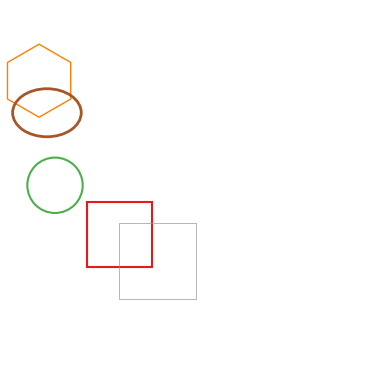[{"shape": "square", "thickness": 1.5, "radius": 0.42, "center": [0.311, 0.391]}, {"shape": "circle", "thickness": 1.5, "radius": 0.36, "center": [0.143, 0.519]}, {"shape": "hexagon", "thickness": 1, "radius": 0.47, "center": [0.102, 0.79]}, {"shape": "oval", "thickness": 2, "radius": 0.45, "center": [0.122, 0.707]}, {"shape": "square", "thickness": 0.5, "radius": 0.5, "center": [0.41, 0.322]}]